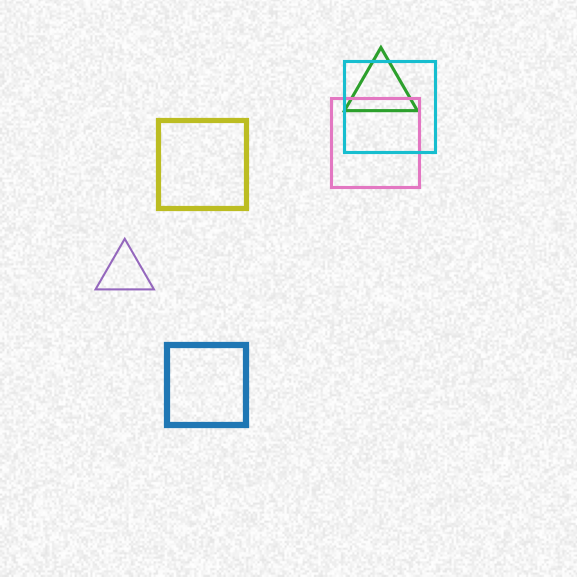[{"shape": "square", "thickness": 3, "radius": 0.34, "center": [0.358, 0.332]}, {"shape": "triangle", "thickness": 1.5, "radius": 0.36, "center": [0.66, 0.844]}, {"shape": "triangle", "thickness": 1, "radius": 0.29, "center": [0.216, 0.527]}, {"shape": "square", "thickness": 1.5, "radius": 0.38, "center": [0.649, 0.752]}, {"shape": "square", "thickness": 2.5, "radius": 0.38, "center": [0.35, 0.715]}, {"shape": "square", "thickness": 1.5, "radius": 0.39, "center": [0.674, 0.815]}]